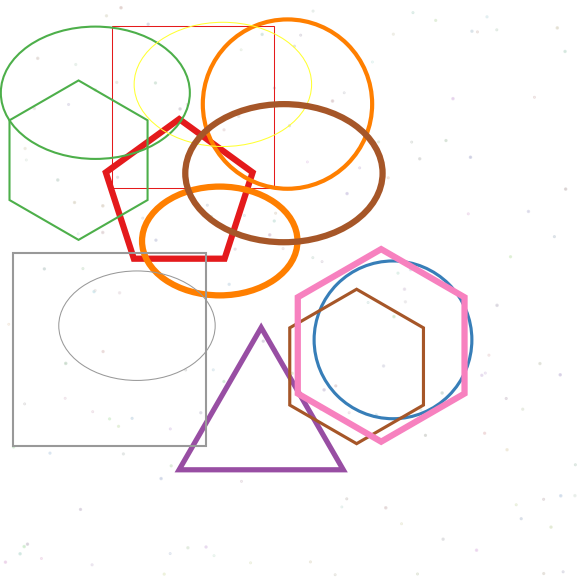[{"shape": "pentagon", "thickness": 3, "radius": 0.67, "center": [0.31, 0.659]}, {"shape": "square", "thickness": 0.5, "radius": 0.7, "center": [0.334, 0.814]}, {"shape": "circle", "thickness": 1.5, "radius": 0.68, "center": [0.681, 0.411]}, {"shape": "hexagon", "thickness": 1, "radius": 0.69, "center": [0.136, 0.722]}, {"shape": "oval", "thickness": 1, "radius": 0.82, "center": [0.165, 0.839]}, {"shape": "triangle", "thickness": 2.5, "radius": 0.82, "center": [0.452, 0.268]}, {"shape": "circle", "thickness": 2, "radius": 0.73, "center": [0.498, 0.819]}, {"shape": "oval", "thickness": 3, "radius": 0.67, "center": [0.381, 0.582]}, {"shape": "oval", "thickness": 0.5, "radius": 0.77, "center": [0.386, 0.853]}, {"shape": "oval", "thickness": 3, "radius": 0.85, "center": [0.492, 0.699]}, {"shape": "hexagon", "thickness": 1.5, "radius": 0.67, "center": [0.618, 0.365]}, {"shape": "hexagon", "thickness": 3, "radius": 0.83, "center": [0.66, 0.401]}, {"shape": "oval", "thickness": 0.5, "radius": 0.68, "center": [0.237, 0.435]}, {"shape": "square", "thickness": 1, "radius": 0.84, "center": [0.189, 0.394]}]